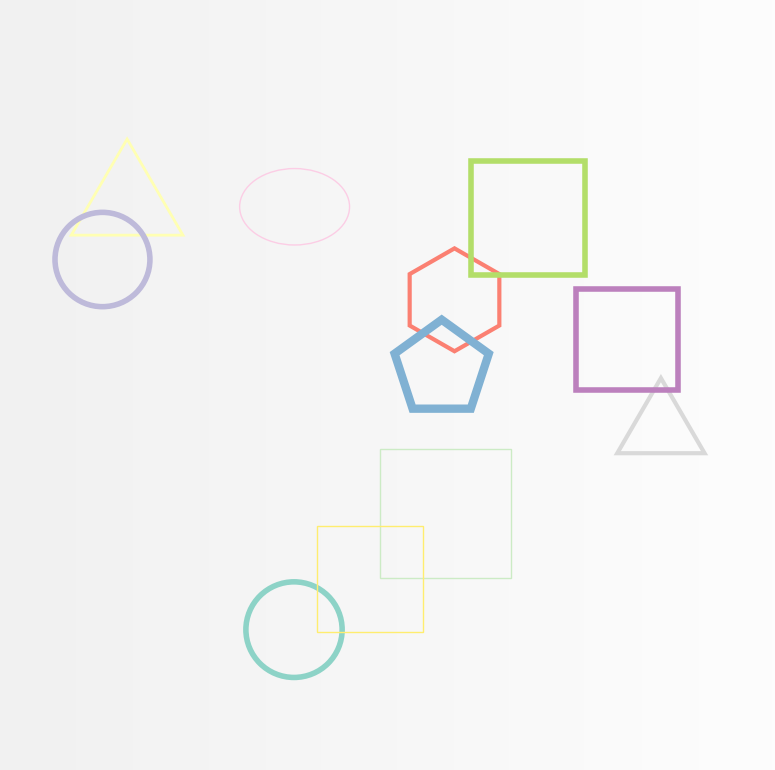[{"shape": "circle", "thickness": 2, "radius": 0.31, "center": [0.379, 0.182]}, {"shape": "triangle", "thickness": 1, "radius": 0.42, "center": [0.164, 0.736]}, {"shape": "circle", "thickness": 2, "radius": 0.31, "center": [0.132, 0.663]}, {"shape": "hexagon", "thickness": 1.5, "radius": 0.33, "center": [0.586, 0.611]}, {"shape": "pentagon", "thickness": 3, "radius": 0.32, "center": [0.57, 0.521]}, {"shape": "square", "thickness": 2, "radius": 0.37, "center": [0.681, 0.717]}, {"shape": "oval", "thickness": 0.5, "radius": 0.35, "center": [0.38, 0.731]}, {"shape": "triangle", "thickness": 1.5, "radius": 0.33, "center": [0.853, 0.444]}, {"shape": "square", "thickness": 2, "radius": 0.33, "center": [0.809, 0.559]}, {"shape": "square", "thickness": 0.5, "radius": 0.42, "center": [0.575, 0.333]}, {"shape": "square", "thickness": 0.5, "radius": 0.34, "center": [0.477, 0.249]}]